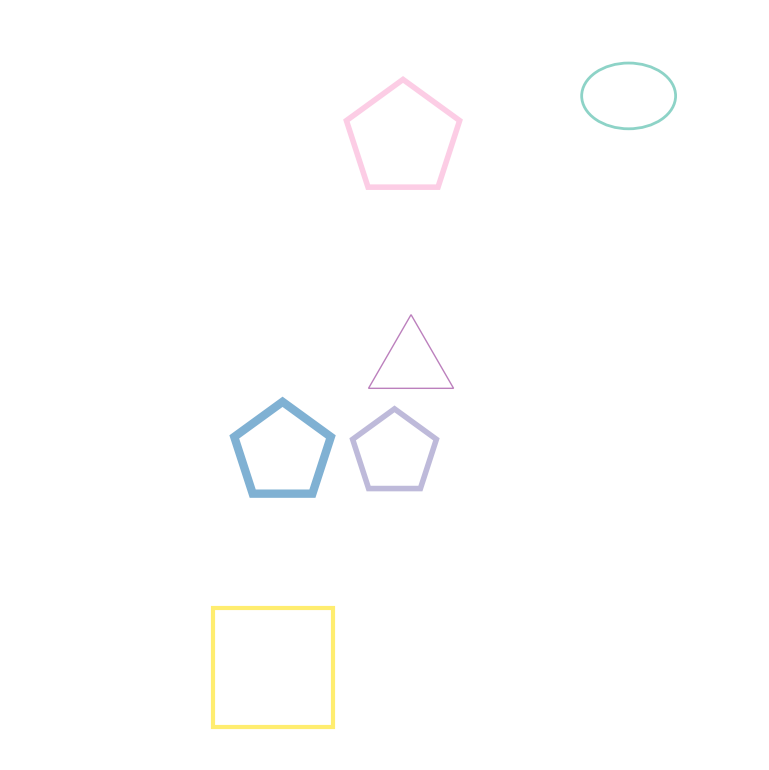[{"shape": "oval", "thickness": 1, "radius": 0.3, "center": [0.816, 0.875]}, {"shape": "pentagon", "thickness": 2, "radius": 0.29, "center": [0.512, 0.412]}, {"shape": "pentagon", "thickness": 3, "radius": 0.33, "center": [0.367, 0.412]}, {"shape": "pentagon", "thickness": 2, "radius": 0.39, "center": [0.523, 0.819]}, {"shape": "triangle", "thickness": 0.5, "radius": 0.32, "center": [0.534, 0.528]}, {"shape": "square", "thickness": 1.5, "radius": 0.39, "center": [0.355, 0.133]}]